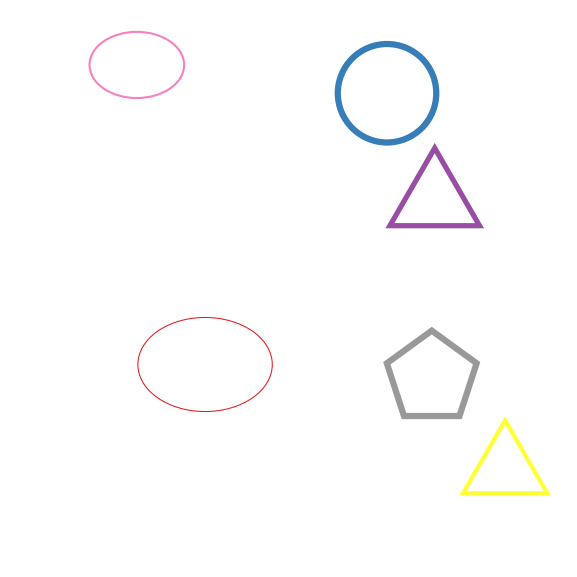[{"shape": "oval", "thickness": 0.5, "radius": 0.58, "center": [0.355, 0.368]}, {"shape": "circle", "thickness": 3, "radius": 0.43, "center": [0.67, 0.838]}, {"shape": "triangle", "thickness": 2.5, "radius": 0.45, "center": [0.753, 0.653]}, {"shape": "triangle", "thickness": 2, "radius": 0.42, "center": [0.875, 0.187]}, {"shape": "oval", "thickness": 1, "radius": 0.41, "center": [0.237, 0.887]}, {"shape": "pentagon", "thickness": 3, "radius": 0.41, "center": [0.748, 0.345]}]